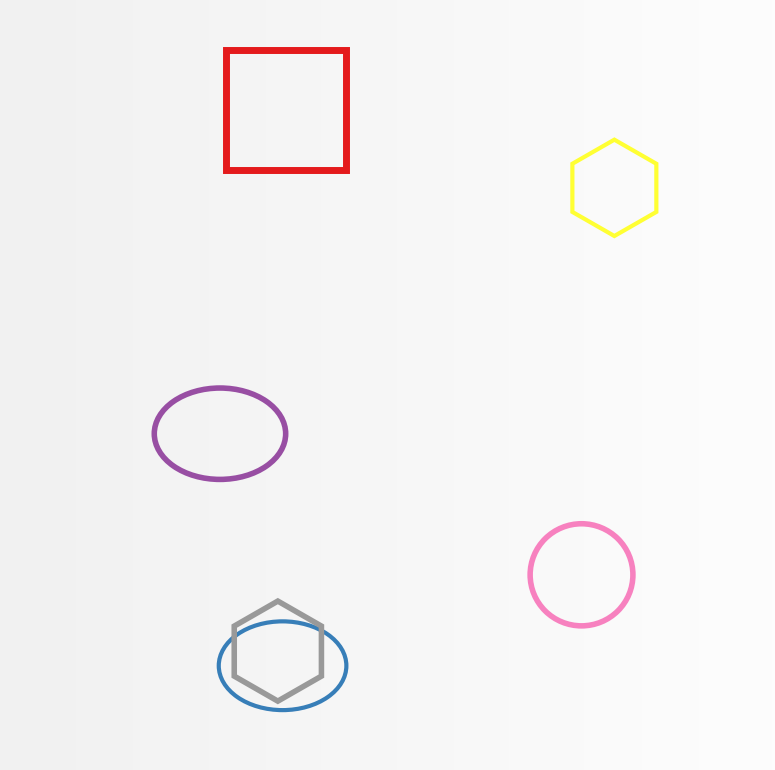[{"shape": "square", "thickness": 2.5, "radius": 0.39, "center": [0.369, 0.857]}, {"shape": "oval", "thickness": 1.5, "radius": 0.41, "center": [0.365, 0.135]}, {"shape": "oval", "thickness": 2, "radius": 0.42, "center": [0.284, 0.437]}, {"shape": "hexagon", "thickness": 1.5, "radius": 0.31, "center": [0.793, 0.756]}, {"shape": "circle", "thickness": 2, "radius": 0.33, "center": [0.75, 0.254]}, {"shape": "hexagon", "thickness": 2, "radius": 0.32, "center": [0.358, 0.154]}]